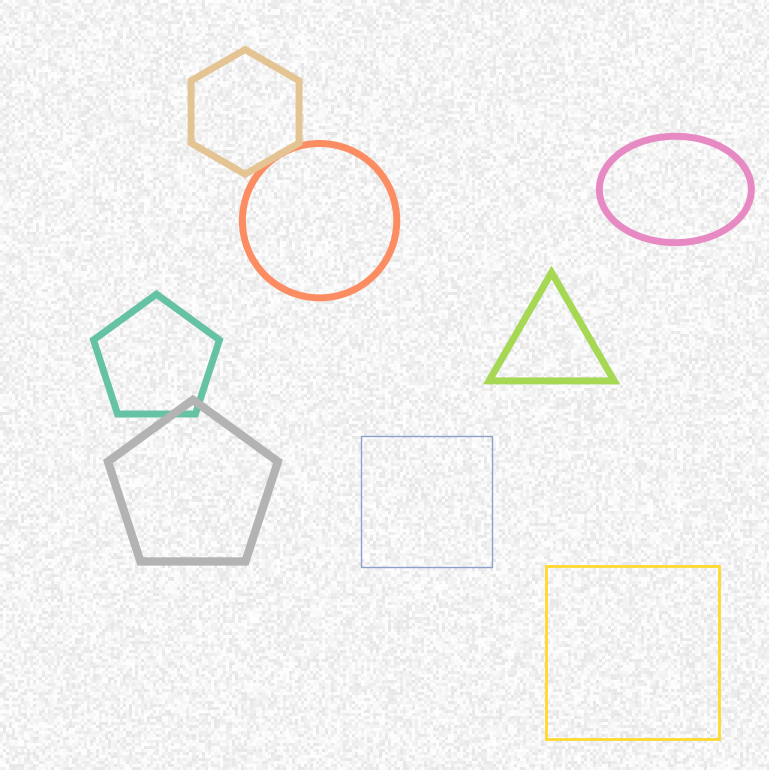[{"shape": "pentagon", "thickness": 2.5, "radius": 0.43, "center": [0.203, 0.532]}, {"shape": "circle", "thickness": 2.5, "radius": 0.5, "center": [0.415, 0.713]}, {"shape": "square", "thickness": 0.5, "radius": 0.42, "center": [0.554, 0.349]}, {"shape": "oval", "thickness": 2.5, "radius": 0.49, "center": [0.877, 0.754]}, {"shape": "triangle", "thickness": 2.5, "radius": 0.47, "center": [0.716, 0.552]}, {"shape": "square", "thickness": 1, "radius": 0.56, "center": [0.822, 0.153]}, {"shape": "hexagon", "thickness": 2.5, "radius": 0.4, "center": [0.318, 0.855]}, {"shape": "pentagon", "thickness": 3, "radius": 0.58, "center": [0.251, 0.365]}]